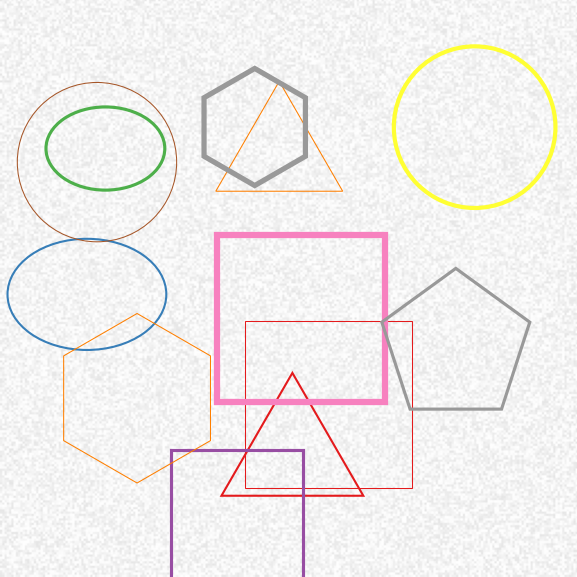[{"shape": "square", "thickness": 0.5, "radius": 0.72, "center": [0.569, 0.299]}, {"shape": "triangle", "thickness": 1, "radius": 0.71, "center": [0.506, 0.212]}, {"shape": "oval", "thickness": 1, "radius": 0.69, "center": [0.15, 0.489]}, {"shape": "oval", "thickness": 1.5, "radius": 0.51, "center": [0.182, 0.742]}, {"shape": "square", "thickness": 1.5, "radius": 0.57, "center": [0.411, 0.106]}, {"shape": "triangle", "thickness": 0.5, "radius": 0.63, "center": [0.484, 0.731]}, {"shape": "hexagon", "thickness": 0.5, "radius": 0.73, "center": [0.237, 0.31]}, {"shape": "circle", "thickness": 2, "radius": 0.7, "center": [0.822, 0.779]}, {"shape": "circle", "thickness": 0.5, "radius": 0.69, "center": [0.168, 0.718]}, {"shape": "square", "thickness": 3, "radius": 0.72, "center": [0.521, 0.448]}, {"shape": "hexagon", "thickness": 2.5, "radius": 0.51, "center": [0.441, 0.779]}, {"shape": "pentagon", "thickness": 1.5, "radius": 0.67, "center": [0.789, 0.4]}]